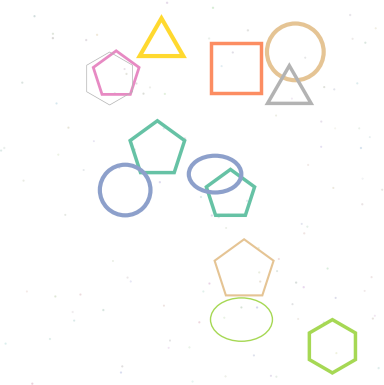[{"shape": "pentagon", "thickness": 2.5, "radius": 0.37, "center": [0.409, 0.612]}, {"shape": "pentagon", "thickness": 2.5, "radius": 0.33, "center": [0.599, 0.494]}, {"shape": "square", "thickness": 2.5, "radius": 0.33, "center": [0.614, 0.823]}, {"shape": "oval", "thickness": 3, "radius": 0.34, "center": [0.559, 0.548]}, {"shape": "circle", "thickness": 3, "radius": 0.33, "center": [0.325, 0.506]}, {"shape": "pentagon", "thickness": 2, "radius": 0.31, "center": [0.302, 0.805]}, {"shape": "hexagon", "thickness": 2.5, "radius": 0.35, "center": [0.863, 0.101]}, {"shape": "oval", "thickness": 1, "radius": 0.4, "center": [0.627, 0.17]}, {"shape": "triangle", "thickness": 3, "radius": 0.33, "center": [0.419, 0.887]}, {"shape": "circle", "thickness": 3, "radius": 0.37, "center": [0.767, 0.865]}, {"shape": "pentagon", "thickness": 1.5, "radius": 0.4, "center": [0.634, 0.298]}, {"shape": "triangle", "thickness": 2.5, "radius": 0.33, "center": [0.752, 0.764]}, {"shape": "hexagon", "thickness": 0.5, "radius": 0.34, "center": [0.285, 0.796]}]